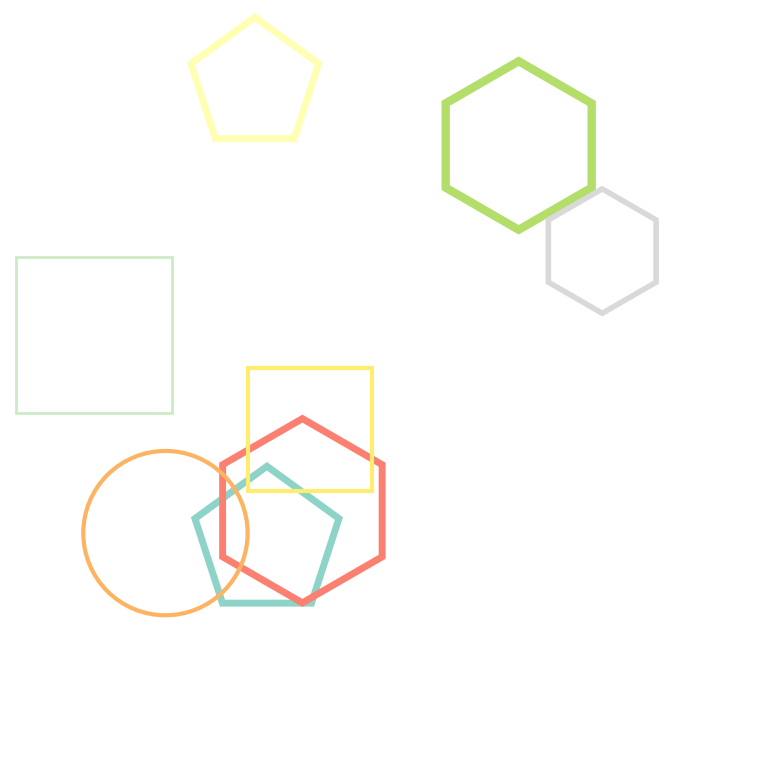[{"shape": "pentagon", "thickness": 2.5, "radius": 0.49, "center": [0.347, 0.296]}, {"shape": "pentagon", "thickness": 2.5, "radius": 0.44, "center": [0.331, 0.89]}, {"shape": "hexagon", "thickness": 2.5, "radius": 0.6, "center": [0.393, 0.337]}, {"shape": "circle", "thickness": 1.5, "radius": 0.53, "center": [0.215, 0.308]}, {"shape": "hexagon", "thickness": 3, "radius": 0.55, "center": [0.674, 0.811]}, {"shape": "hexagon", "thickness": 2, "radius": 0.4, "center": [0.782, 0.674]}, {"shape": "square", "thickness": 1, "radius": 0.51, "center": [0.122, 0.565]}, {"shape": "square", "thickness": 1.5, "radius": 0.4, "center": [0.402, 0.442]}]